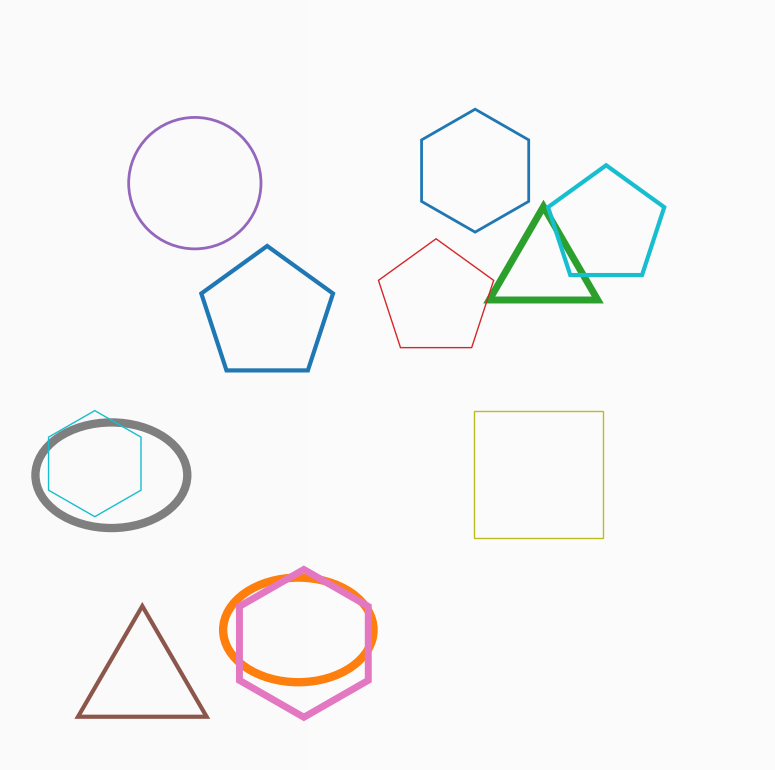[{"shape": "pentagon", "thickness": 1.5, "radius": 0.45, "center": [0.345, 0.591]}, {"shape": "hexagon", "thickness": 1, "radius": 0.4, "center": [0.613, 0.778]}, {"shape": "oval", "thickness": 3, "radius": 0.49, "center": [0.385, 0.182]}, {"shape": "triangle", "thickness": 2.5, "radius": 0.4, "center": [0.701, 0.651]}, {"shape": "pentagon", "thickness": 0.5, "radius": 0.39, "center": [0.563, 0.612]}, {"shape": "circle", "thickness": 1, "radius": 0.43, "center": [0.251, 0.762]}, {"shape": "triangle", "thickness": 1.5, "radius": 0.48, "center": [0.184, 0.117]}, {"shape": "hexagon", "thickness": 2.5, "radius": 0.48, "center": [0.392, 0.164]}, {"shape": "oval", "thickness": 3, "radius": 0.49, "center": [0.144, 0.383]}, {"shape": "square", "thickness": 0.5, "radius": 0.41, "center": [0.695, 0.384]}, {"shape": "pentagon", "thickness": 1.5, "radius": 0.39, "center": [0.782, 0.707]}, {"shape": "hexagon", "thickness": 0.5, "radius": 0.34, "center": [0.122, 0.398]}]